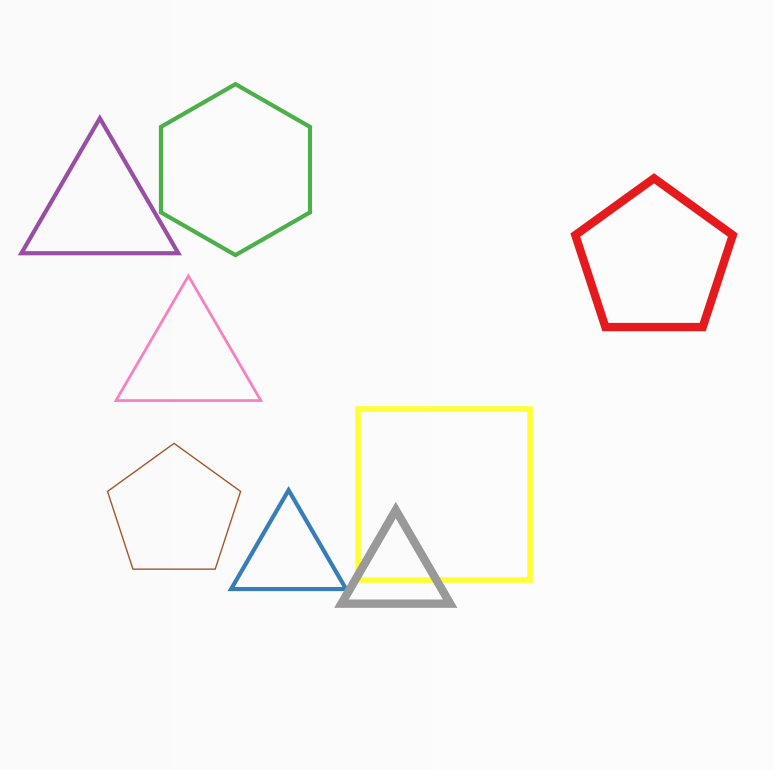[{"shape": "pentagon", "thickness": 3, "radius": 0.53, "center": [0.844, 0.662]}, {"shape": "triangle", "thickness": 1.5, "radius": 0.43, "center": [0.372, 0.278]}, {"shape": "hexagon", "thickness": 1.5, "radius": 0.56, "center": [0.304, 0.78]}, {"shape": "triangle", "thickness": 1.5, "radius": 0.58, "center": [0.129, 0.73]}, {"shape": "square", "thickness": 2, "radius": 0.55, "center": [0.573, 0.357]}, {"shape": "pentagon", "thickness": 0.5, "radius": 0.45, "center": [0.225, 0.334]}, {"shape": "triangle", "thickness": 1, "radius": 0.54, "center": [0.243, 0.534]}, {"shape": "triangle", "thickness": 3, "radius": 0.41, "center": [0.511, 0.257]}]